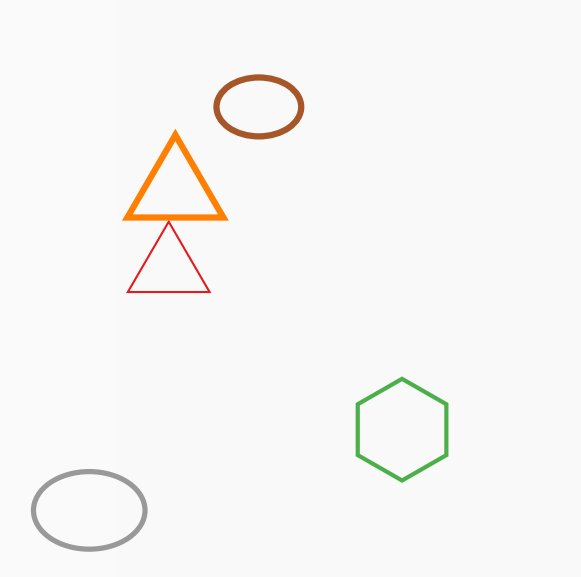[{"shape": "triangle", "thickness": 1, "radius": 0.41, "center": [0.29, 0.534]}, {"shape": "hexagon", "thickness": 2, "radius": 0.44, "center": [0.692, 0.255]}, {"shape": "triangle", "thickness": 3, "radius": 0.48, "center": [0.302, 0.67]}, {"shape": "oval", "thickness": 3, "radius": 0.36, "center": [0.445, 0.814]}, {"shape": "oval", "thickness": 2.5, "radius": 0.48, "center": [0.154, 0.115]}]